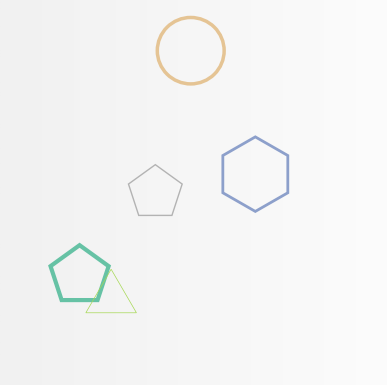[{"shape": "pentagon", "thickness": 3, "radius": 0.39, "center": [0.205, 0.284]}, {"shape": "hexagon", "thickness": 2, "radius": 0.48, "center": [0.659, 0.548]}, {"shape": "triangle", "thickness": 0.5, "radius": 0.38, "center": [0.287, 0.225]}, {"shape": "circle", "thickness": 2.5, "radius": 0.43, "center": [0.492, 0.868]}, {"shape": "pentagon", "thickness": 1, "radius": 0.36, "center": [0.401, 0.499]}]